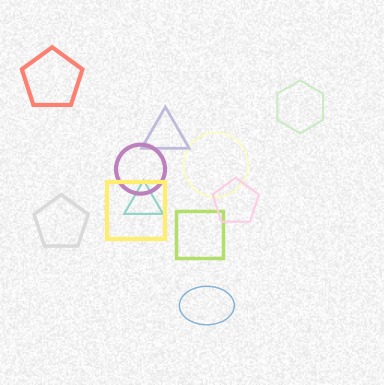[{"shape": "triangle", "thickness": 1.5, "radius": 0.29, "center": [0.373, 0.474]}, {"shape": "circle", "thickness": 1, "radius": 0.42, "center": [0.561, 0.572]}, {"shape": "triangle", "thickness": 2, "radius": 0.36, "center": [0.43, 0.651]}, {"shape": "pentagon", "thickness": 3, "radius": 0.41, "center": [0.135, 0.794]}, {"shape": "oval", "thickness": 1, "radius": 0.36, "center": [0.537, 0.206]}, {"shape": "square", "thickness": 2.5, "radius": 0.3, "center": [0.518, 0.39]}, {"shape": "pentagon", "thickness": 1.5, "radius": 0.32, "center": [0.612, 0.475]}, {"shape": "pentagon", "thickness": 2.5, "radius": 0.37, "center": [0.159, 0.421]}, {"shape": "circle", "thickness": 3, "radius": 0.32, "center": [0.365, 0.561]}, {"shape": "hexagon", "thickness": 1.5, "radius": 0.34, "center": [0.78, 0.723]}, {"shape": "square", "thickness": 3, "radius": 0.38, "center": [0.354, 0.453]}]